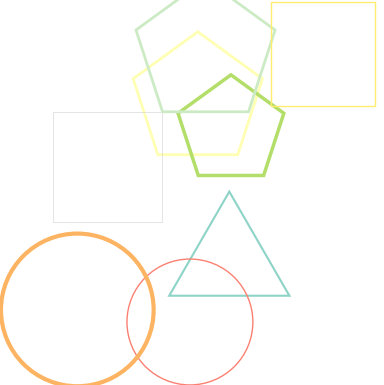[{"shape": "triangle", "thickness": 1.5, "radius": 0.9, "center": [0.596, 0.322]}, {"shape": "pentagon", "thickness": 2, "radius": 0.88, "center": [0.514, 0.741]}, {"shape": "circle", "thickness": 1, "radius": 0.82, "center": [0.493, 0.164]}, {"shape": "circle", "thickness": 3, "radius": 0.99, "center": [0.201, 0.195]}, {"shape": "pentagon", "thickness": 2.5, "radius": 0.72, "center": [0.6, 0.661]}, {"shape": "square", "thickness": 0.5, "radius": 0.71, "center": [0.279, 0.566]}, {"shape": "pentagon", "thickness": 2, "radius": 0.95, "center": [0.534, 0.863]}, {"shape": "square", "thickness": 1, "radius": 0.68, "center": [0.838, 0.859]}]